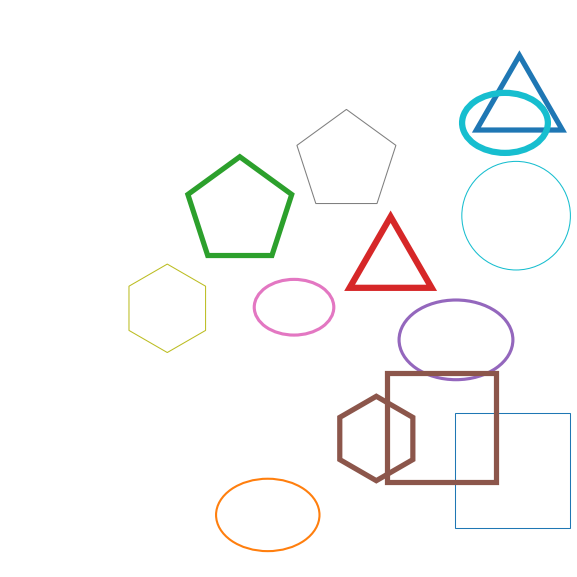[{"shape": "square", "thickness": 0.5, "radius": 0.5, "center": [0.887, 0.184]}, {"shape": "triangle", "thickness": 2.5, "radius": 0.43, "center": [0.899, 0.817]}, {"shape": "oval", "thickness": 1, "radius": 0.45, "center": [0.464, 0.107]}, {"shape": "pentagon", "thickness": 2.5, "radius": 0.47, "center": [0.415, 0.633]}, {"shape": "triangle", "thickness": 3, "radius": 0.41, "center": [0.676, 0.542]}, {"shape": "oval", "thickness": 1.5, "radius": 0.49, "center": [0.79, 0.411]}, {"shape": "square", "thickness": 2.5, "radius": 0.47, "center": [0.764, 0.259]}, {"shape": "hexagon", "thickness": 2.5, "radius": 0.37, "center": [0.652, 0.24]}, {"shape": "oval", "thickness": 1.5, "radius": 0.34, "center": [0.509, 0.467]}, {"shape": "pentagon", "thickness": 0.5, "radius": 0.45, "center": [0.6, 0.72]}, {"shape": "hexagon", "thickness": 0.5, "radius": 0.38, "center": [0.29, 0.465]}, {"shape": "circle", "thickness": 0.5, "radius": 0.47, "center": [0.894, 0.626]}, {"shape": "oval", "thickness": 3, "radius": 0.37, "center": [0.874, 0.786]}]